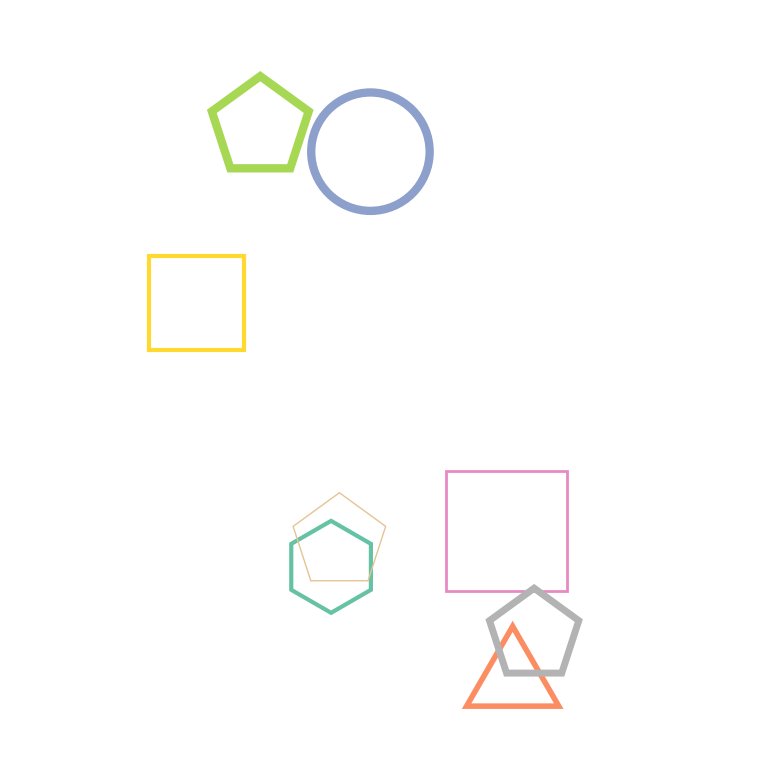[{"shape": "hexagon", "thickness": 1.5, "radius": 0.3, "center": [0.43, 0.264]}, {"shape": "triangle", "thickness": 2, "radius": 0.35, "center": [0.666, 0.117]}, {"shape": "circle", "thickness": 3, "radius": 0.38, "center": [0.481, 0.803]}, {"shape": "square", "thickness": 1, "radius": 0.39, "center": [0.658, 0.31]}, {"shape": "pentagon", "thickness": 3, "radius": 0.33, "center": [0.338, 0.835]}, {"shape": "square", "thickness": 1.5, "radius": 0.31, "center": [0.255, 0.607]}, {"shape": "pentagon", "thickness": 0.5, "radius": 0.32, "center": [0.441, 0.297]}, {"shape": "pentagon", "thickness": 2.5, "radius": 0.3, "center": [0.694, 0.175]}]